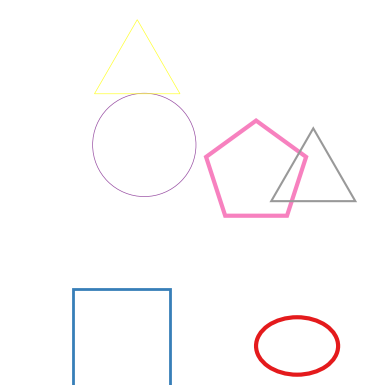[{"shape": "oval", "thickness": 3, "radius": 0.53, "center": [0.772, 0.101]}, {"shape": "square", "thickness": 2, "radius": 0.63, "center": [0.317, 0.123]}, {"shape": "circle", "thickness": 0.5, "radius": 0.67, "center": [0.375, 0.624]}, {"shape": "triangle", "thickness": 0.5, "radius": 0.64, "center": [0.356, 0.821]}, {"shape": "pentagon", "thickness": 3, "radius": 0.68, "center": [0.665, 0.55]}, {"shape": "triangle", "thickness": 1.5, "radius": 0.63, "center": [0.814, 0.541]}]